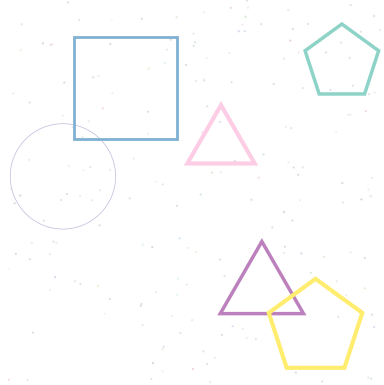[{"shape": "pentagon", "thickness": 2.5, "radius": 0.5, "center": [0.888, 0.837]}, {"shape": "circle", "thickness": 0.5, "radius": 0.68, "center": [0.163, 0.542]}, {"shape": "square", "thickness": 2, "radius": 0.67, "center": [0.326, 0.771]}, {"shape": "triangle", "thickness": 3, "radius": 0.51, "center": [0.574, 0.626]}, {"shape": "triangle", "thickness": 2.5, "radius": 0.62, "center": [0.68, 0.248]}, {"shape": "pentagon", "thickness": 3, "radius": 0.64, "center": [0.82, 0.148]}]